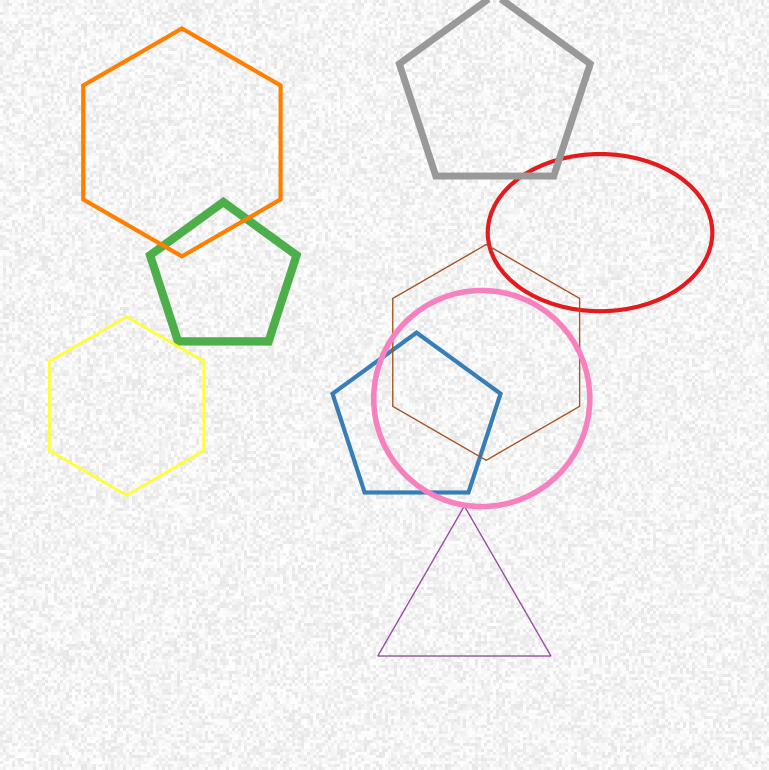[{"shape": "oval", "thickness": 1.5, "radius": 0.73, "center": [0.779, 0.698]}, {"shape": "pentagon", "thickness": 1.5, "radius": 0.57, "center": [0.541, 0.453]}, {"shape": "pentagon", "thickness": 3, "radius": 0.5, "center": [0.29, 0.638]}, {"shape": "triangle", "thickness": 0.5, "radius": 0.65, "center": [0.603, 0.213]}, {"shape": "hexagon", "thickness": 1.5, "radius": 0.74, "center": [0.236, 0.815]}, {"shape": "hexagon", "thickness": 1, "radius": 0.58, "center": [0.164, 0.473]}, {"shape": "hexagon", "thickness": 0.5, "radius": 0.7, "center": [0.631, 0.542]}, {"shape": "circle", "thickness": 2, "radius": 0.7, "center": [0.626, 0.482]}, {"shape": "pentagon", "thickness": 2.5, "radius": 0.65, "center": [0.643, 0.877]}]